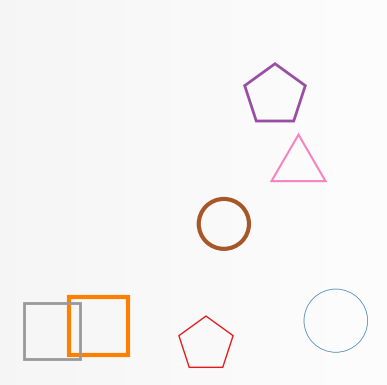[{"shape": "pentagon", "thickness": 1, "radius": 0.37, "center": [0.532, 0.105]}, {"shape": "circle", "thickness": 0.5, "radius": 0.41, "center": [0.867, 0.167]}, {"shape": "pentagon", "thickness": 2, "radius": 0.41, "center": [0.71, 0.752]}, {"shape": "square", "thickness": 3, "radius": 0.38, "center": [0.253, 0.153]}, {"shape": "circle", "thickness": 3, "radius": 0.32, "center": [0.578, 0.418]}, {"shape": "triangle", "thickness": 1.5, "radius": 0.4, "center": [0.77, 0.57]}, {"shape": "square", "thickness": 2, "radius": 0.36, "center": [0.134, 0.141]}]